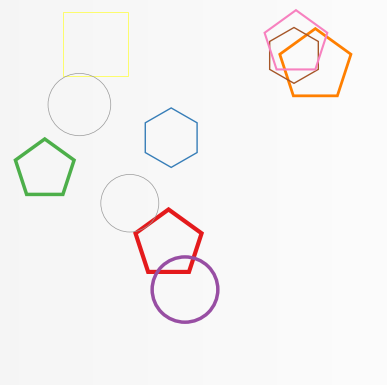[{"shape": "pentagon", "thickness": 3, "radius": 0.45, "center": [0.435, 0.366]}, {"shape": "hexagon", "thickness": 1, "radius": 0.39, "center": [0.442, 0.642]}, {"shape": "pentagon", "thickness": 2.5, "radius": 0.4, "center": [0.115, 0.559]}, {"shape": "circle", "thickness": 2.5, "radius": 0.42, "center": [0.477, 0.248]}, {"shape": "pentagon", "thickness": 2, "radius": 0.48, "center": [0.814, 0.829]}, {"shape": "square", "thickness": 0.5, "radius": 0.42, "center": [0.246, 0.886]}, {"shape": "hexagon", "thickness": 1, "radius": 0.36, "center": [0.759, 0.856]}, {"shape": "pentagon", "thickness": 1.5, "radius": 0.43, "center": [0.764, 0.888]}, {"shape": "circle", "thickness": 0.5, "radius": 0.4, "center": [0.205, 0.728]}, {"shape": "circle", "thickness": 0.5, "radius": 0.37, "center": [0.335, 0.472]}]